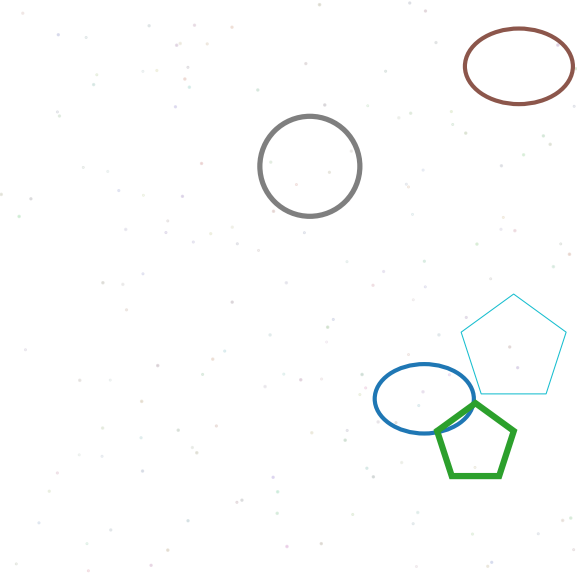[{"shape": "oval", "thickness": 2, "radius": 0.43, "center": [0.735, 0.309]}, {"shape": "pentagon", "thickness": 3, "radius": 0.35, "center": [0.823, 0.231]}, {"shape": "oval", "thickness": 2, "radius": 0.47, "center": [0.899, 0.884]}, {"shape": "circle", "thickness": 2.5, "radius": 0.43, "center": [0.537, 0.711]}, {"shape": "pentagon", "thickness": 0.5, "radius": 0.48, "center": [0.889, 0.394]}]